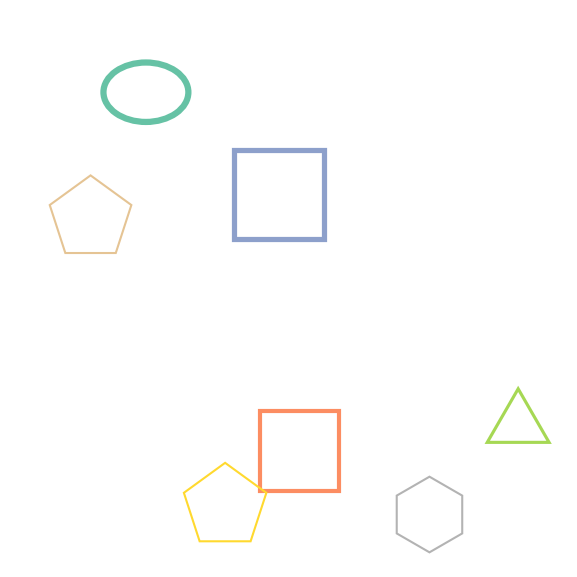[{"shape": "oval", "thickness": 3, "radius": 0.37, "center": [0.253, 0.839]}, {"shape": "square", "thickness": 2, "radius": 0.34, "center": [0.519, 0.218]}, {"shape": "square", "thickness": 2.5, "radius": 0.39, "center": [0.483, 0.662]}, {"shape": "triangle", "thickness": 1.5, "radius": 0.31, "center": [0.897, 0.264]}, {"shape": "pentagon", "thickness": 1, "radius": 0.38, "center": [0.39, 0.123]}, {"shape": "pentagon", "thickness": 1, "radius": 0.37, "center": [0.157, 0.621]}, {"shape": "hexagon", "thickness": 1, "radius": 0.33, "center": [0.744, 0.108]}]